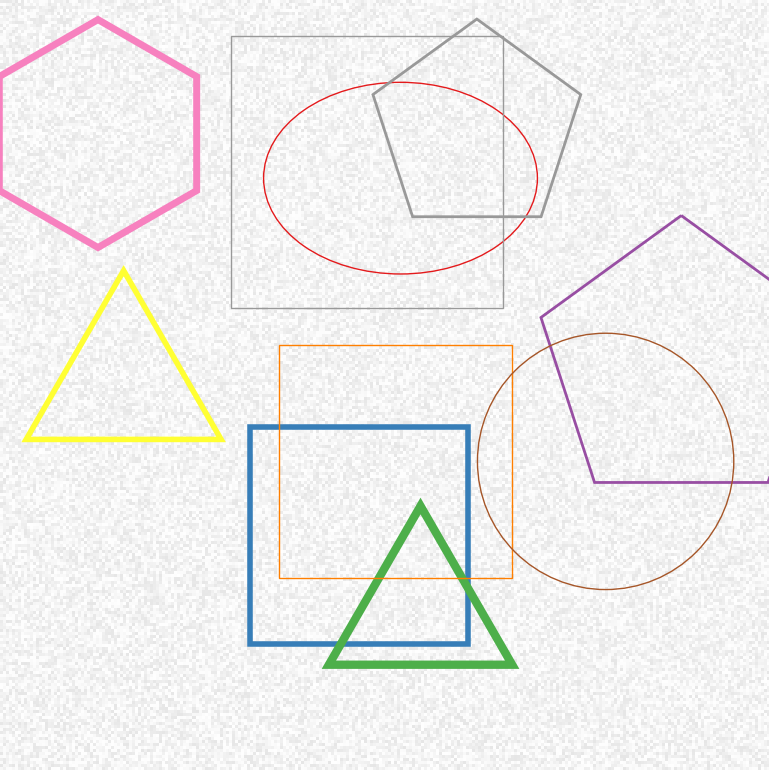[{"shape": "oval", "thickness": 0.5, "radius": 0.89, "center": [0.52, 0.769]}, {"shape": "square", "thickness": 2, "radius": 0.71, "center": [0.466, 0.305]}, {"shape": "triangle", "thickness": 3, "radius": 0.69, "center": [0.546, 0.205]}, {"shape": "pentagon", "thickness": 1, "radius": 0.96, "center": [0.885, 0.528]}, {"shape": "square", "thickness": 0.5, "radius": 0.76, "center": [0.513, 0.401]}, {"shape": "triangle", "thickness": 2, "radius": 0.73, "center": [0.161, 0.502]}, {"shape": "circle", "thickness": 0.5, "radius": 0.83, "center": [0.787, 0.401]}, {"shape": "hexagon", "thickness": 2.5, "radius": 0.74, "center": [0.127, 0.827]}, {"shape": "square", "thickness": 0.5, "radius": 0.88, "center": [0.476, 0.777]}, {"shape": "pentagon", "thickness": 1, "radius": 0.71, "center": [0.619, 0.833]}]